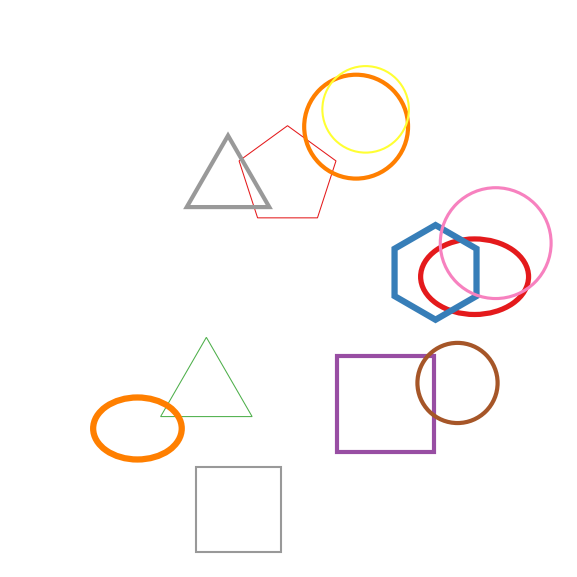[{"shape": "pentagon", "thickness": 0.5, "radius": 0.44, "center": [0.498, 0.693]}, {"shape": "oval", "thickness": 2.5, "radius": 0.47, "center": [0.822, 0.52]}, {"shape": "hexagon", "thickness": 3, "radius": 0.41, "center": [0.754, 0.527]}, {"shape": "triangle", "thickness": 0.5, "radius": 0.46, "center": [0.357, 0.324]}, {"shape": "square", "thickness": 2, "radius": 0.42, "center": [0.667, 0.3]}, {"shape": "circle", "thickness": 2, "radius": 0.45, "center": [0.617, 0.78]}, {"shape": "oval", "thickness": 3, "radius": 0.38, "center": [0.238, 0.257]}, {"shape": "circle", "thickness": 1, "radius": 0.37, "center": [0.633, 0.81]}, {"shape": "circle", "thickness": 2, "radius": 0.35, "center": [0.792, 0.336]}, {"shape": "circle", "thickness": 1.5, "radius": 0.48, "center": [0.858, 0.578]}, {"shape": "triangle", "thickness": 2, "radius": 0.41, "center": [0.395, 0.682]}, {"shape": "square", "thickness": 1, "radius": 0.37, "center": [0.413, 0.117]}]